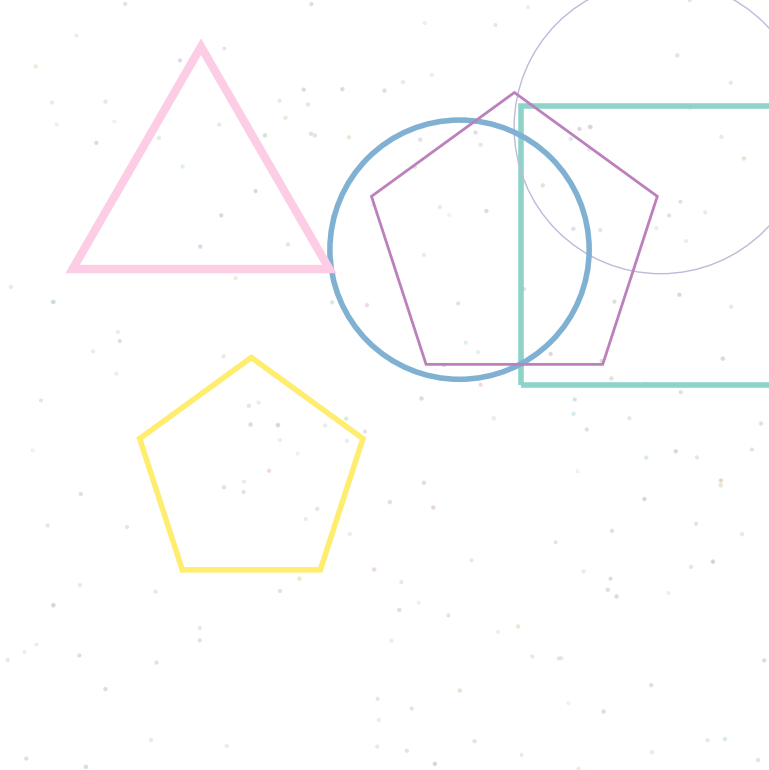[{"shape": "square", "thickness": 2, "radius": 0.91, "center": [0.858, 0.682]}, {"shape": "circle", "thickness": 0.5, "radius": 0.95, "center": [0.858, 0.835]}, {"shape": "circle", "thickness": 2, "radius": 0.84, "center": [0.597, 0.676]}, {"shape": "triangle", "thickness": 3, "radius": 0.96, "center": [0.261, 0.747]}, {"shape": "pentagon", "thickness": 1, "radius": 0.98, "center": [0.668, 0.685]}, {"shape": "pentagon", "thickness": 2, "radius": 0.76, "center": [0.326, 0.383]}]